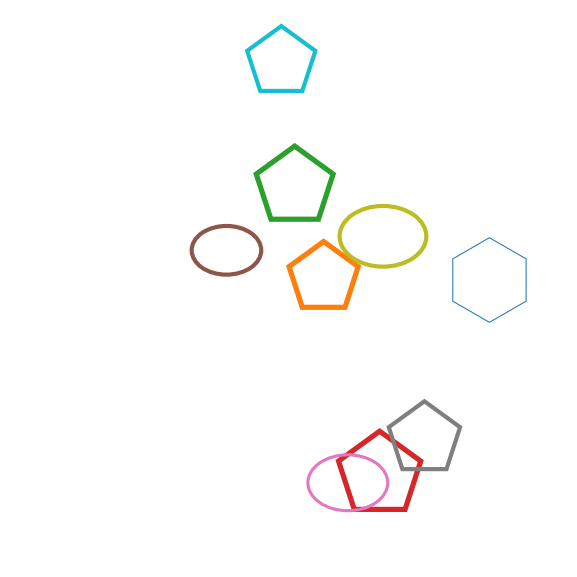[{"shape": "hexagon", "thickness": 0.5, "radius": 0.37, "center": [0.848, 0.514]}, {"shape": "pentagon", "thickness": 2.5, "radius": 0.31, "center": [0.56, 0.518]}, {"shape": "pentagon", "thickness": 2.5, "radius": 0.35, "center": [0.51, 0.676]}, {"shape": "pentagon", "thickness": 2.5, "radius": 0.37, "center": [0.657, 0.178]}, {"shape": "oval", "thickness": 2, "radius": 0.3, "center": [0.392, 0.566]}, {"shape": "oval", "thickness": 1.5, "radius": 0.35, "center": [0.602, 0.163]}, {"shape": "pentagon", "thickness": 2, "radius": 0.32, "center": [0.735, 0.239]}, {"shape": "oval", "thickness": 2, "radius": 0.38, "center": [0.663, 0.59]}, {"shape": "pentagon", "thickness": 2, "radius": 0.31, "center": [0.487, 0.892]}]